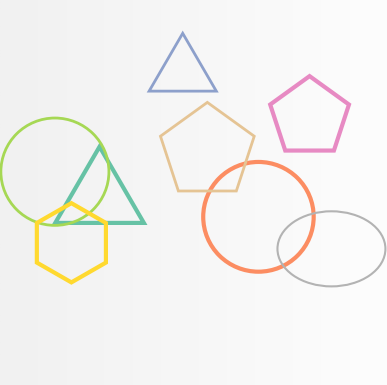[{"shape": "triangle", "thickness": 3, "radius": 0.66, "center": [0.257, 0.487]}, {"shape": "circle", "thickness": 3, "radius": 0.71, "center": [0.667, 0.437]}, {"shape": "triangle", "thickness": 2, "radius": 0.5, "center": [0.472, 0.813]}, {"shape": "pentagon", "thickness": 3, "radius": 0.53, "center": [0.799, 0.695]}, {"shape": "circle", "thickness": 2, "radius": 0.7, "center": [0.142, 0.554]}, {"shape": "hexagon", "thickness": 3, "radius": 0.51, "center": [0.184, 0.369]}, {"shape": "pentagon", "thickness": 2, "radius": 0.64, "center": [0.535, 0.607]}, {"shape": "oval", "thickness": 1.5, "radius": 0.7, "center": [0.855, 0.354]}]